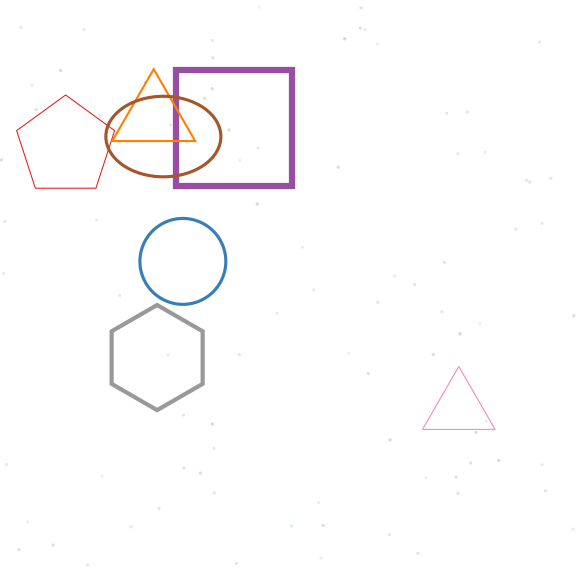[{"shape": "pentagon", "thickness": 0.5, "radius": 0.45, "center": [0.114, 0.745]}, {"shape": "circle", "thickness": 1.5, "radius": 0.37, "center": [0.317, 0.547]}, {"shape": "square", "thickness": 3, "radius": 0.5, "center": [0.405, 0.777]}, {"shape": "triangle", "thickness": 1, "radius": 0.42, "center": [0.266, 0.796]}, {"shape": "oval", "thickness": 1.5, "radius": 0.5, "center": [0.283, 0.763]}, {"shape": "triangle", "thickness": 0.5, "radius": 0.36, "center": [0.794, 0.292]}, {"shape": "hexagon", "thickness": 2, "radius": 0.46, "center": [0.272, 0.38]}]